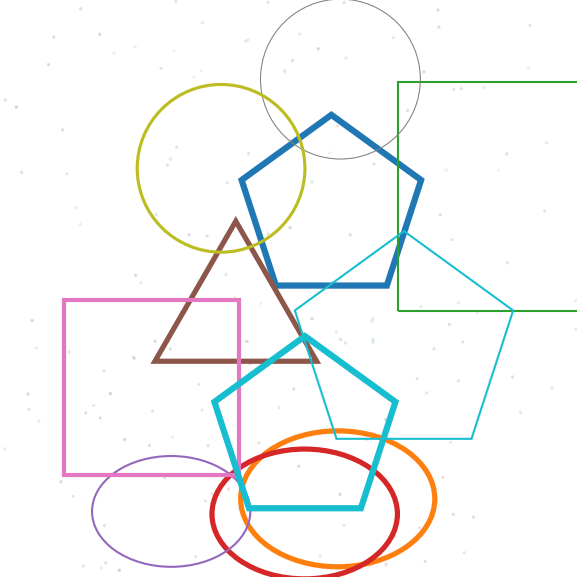[{"shape": "pentagon", "thickness": 3, "radius": 0.82, "center": [0.574, 0.637]}, {"shape": "oval", "thickness": 2.5, "radius": 0.84, "center": [0.585, 0.135]}, {"shape": "square", "thickness": 1, "radius": 0.99, "center": [0.887, 0.659]}, {"shape": "oval", "thickness": 2.5, "radius": 0.8, "center": [0.528, 0.109]}, {"shape": "oval", "thickness": 1, "radius": 0.69, "center": [0.296, 0.114]}, {"shape": "triangle", "thickness": 2.5, "radius": 0.81, "center": [0.408, 0.454]}, {"shape": "square", "thickness": 2, "radius": 0.76, "center": [0.262, 0.328]}, {"shape": "circle", "thickness": 0.5, "radius": 0.69, "center": [0.589, 0.862]}, {"shape": "circle", "thickness": 1.5, "radius": 0.73, "center": [0.383, 0.708]}, {"shape": "pentagon", "thickness": 1, "radius": 0.99, "center": [0.7, 0.4]}, {"shape": "pentagon", "thickness": 3, "radius": 0.82, "center": [0.528, 0.252]}]